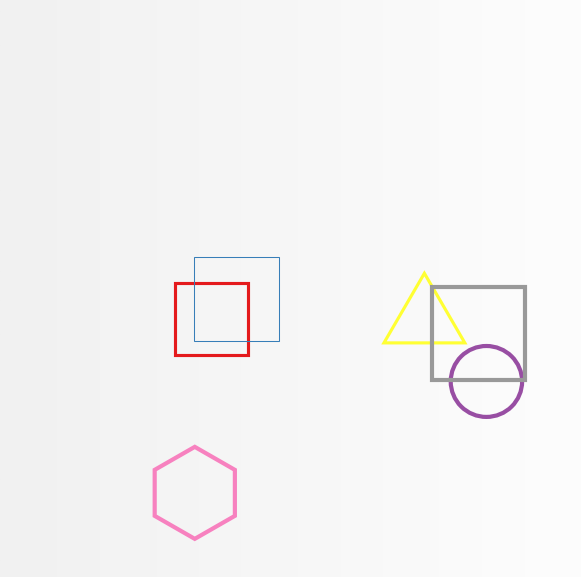[{"shape": "square", "thickness": 1.5, "radius": 0.31, "center": [0.364, 0.447]}, {"shape": "square", "thickness": 0.5, "radius": 0.37, "center": [0.408, 0.482]}, {"shape": "circle", "thickness": 2, "radius": 0.31, "center": [0.837, 0.339]}, {"shape": "triangle", "thickness": 1.5, "radius": 0.4, "center": [0.73, 0.446]}, {"shape": "hexagon", "thickness": 2, "radius": 0.4, "center": [0.335, 0.146]}, {"shape": "square", "thickness": 2, "radius": 0.4, "center": [0.823, 0.422]}]